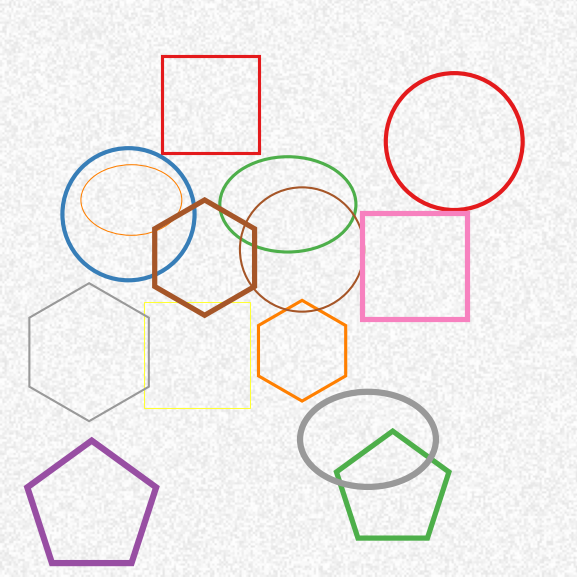[{"shape": "square", "thickness": 1.5, "radius": 0.42, "center": [0.365, 0.819]}, {"shape": "circle", "thickness": 2, "radius": 0.59, "center": [0.787, 0.754]}, {"shape": "circle", "thickness": 2, "radius": 0.57, "center": [0.223, 0.628]}, {"shape": "pentagon", "thickness": 2.5, "radius": 0.51, "center": [0.68, 0.15]}, {"shape": "oval", "thickness": 1.5, "radius": 0.59, "center": [0.498, 0.645]}, {"shape": "pentagon", "thickness": 3, "radius": 0.59, "center": [0.159, 0.119]}, {"shape": "oval", "thickness": 0.5, "radius": 0.44, "center": [0.227, 0.653]}, {"shape": "hexagon", "thickness": 1.5, "radius": 0.44, "center": [0.523, 0.392]}, {"shape": "square", "thickness": 0.5, "radius": 0.46, "center": [0.341, 0.385]}, {"shape": "hexagon", "thickness": 2.5, "radius": 0.5, "center": [0.354, 0.553]}, {"shape": "circle", "thickness": 1, "radius": 0.54, "center": [0.523, 0.567]}, {"shape": "square", "thickness": 2.5, "radius": 0.46, "center": [0.718, 0.538]}, {"shape": "oval", "thickness": 3, "radius": 0.59, "center": [0.637, 0.238]}, {"shape": "hexagon", "thickness": 1, "radius": 0.6, "center": [0.154, 0.389]}]